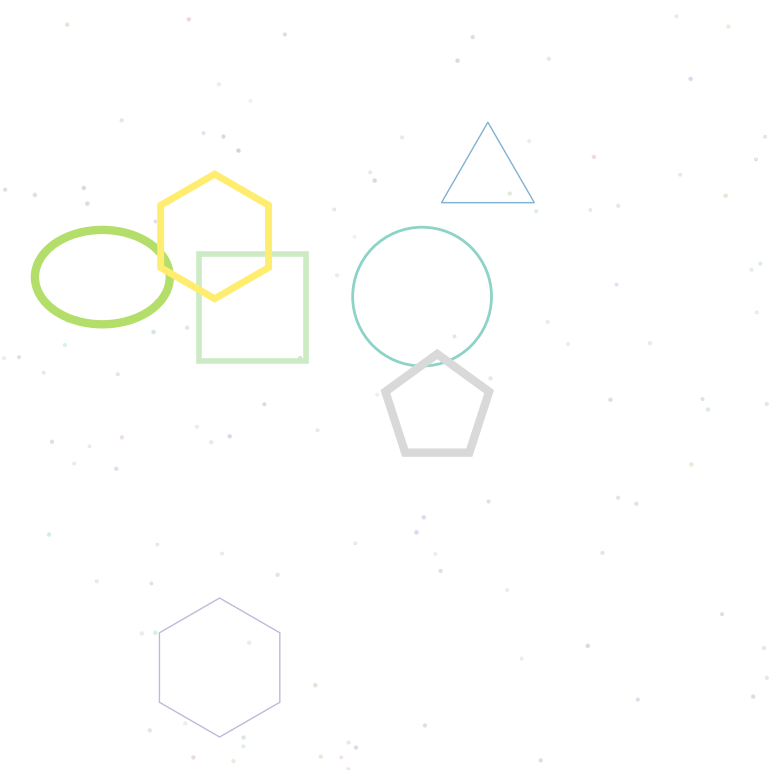[{"shape": "circle", "thickness": 1, "radius": 0.45, "center": [0.548, 0.615]}, {"shape": "hexagon", "thickness": 0.5, "radius": 0.45, "center": [0.285, 0.133]}, {"shape": "triangle", "thickness": 0.5, "radius": 0.35, "center": [0.634, 0.772]}, {"shape": "oval", "thickness": 3, "radius": 0.44, "center": [0.133, 0.64]}, {"shape": "pentagon", "thickness": 3, "radius": 0.35, "center": [0.568, 0.469]}, {"shape": "square", "thickness": 2, "radius": 0.35, "center": [0.328, 0.601]}, {"shape": "hexagon", "thickness": 2.5, "radius": 0.4, "center": [0.279, 0.693]}]